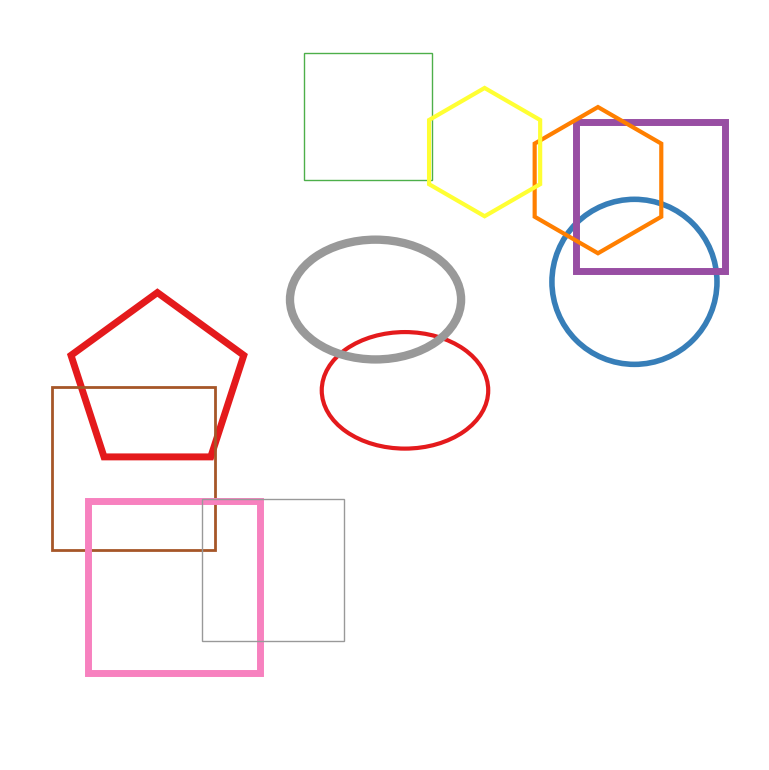[{"shape": "pentagon", "thickness": 2.5, "radius": 0.59, "center": [0.204, 0.502]}, {"shape": "oval", "thickness": 1.5, "radius": 0.54, "center": [0.526, 0.493]}, {"shape": "circle", "thickness": 2, "radius": 0.54, "center": [0.824, 0.634]}, {"shape": "square", "thickness": 0.5, "radius": 0.41, "center": [0.478, 0.849]}, {"shape": "square", "thickness": 2.5, "radius": 0.48, "center": [0.845, 0.745]}, {"shape": "hexagon", "thickness": 1.5, "radius": 0.47, "center": [0.777, 0.766]}, {"shape": "hexagon", "thickness": 1.5, "radius": 0.42, "center": [0.629, 0.802]}, {"shape": "square", "thickness": 1, "radius": 0.53, "center": [0.173, 0.391]}, {"shape": "square", "thickness": 2.5, "radius": 0.56, "center": [0.226, 0.238]}, {"shape": "oval", "thickness": 3, "radius": 0.56, "center": [0.488, 0.611]}, {"shape": "square", "thickness": 0.5, "radius": 0.46, "center": [0.355, 0.259]}]